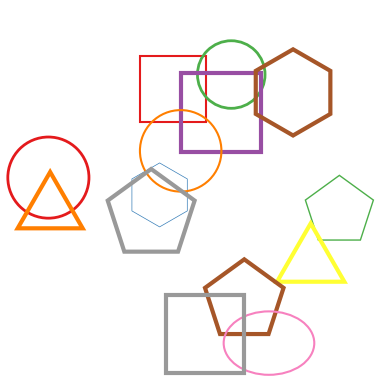[{"shape": "circle", "thickness": 2, "radius": 0.53, "center": [0.126, 0.539]}, {"shape": "square", "thickness": 1.5, "radius": 0.43, "center": [0.45, 0.77]}, {"shape": "hexagon", "thickness": 0.5, "radius": 0.42, "center": [0.415, 0.494]}, {"shape": "circle", "thickness": 2, "radius": 0.44, "center": [0.601, 0.806]}, {"shape": "pentagon", "thickness": 1, "radius": 0.46, "center": [0.882, 0.452]}, {"shape": "square", "thickness": 3, "radius": 0.52, "center": [0.574, 0.708]}, {"shape": "circle", "thickness": 1.5, "radius": 0.53, "center": [0.469, 0.608]}, {"shape": "triangle", "thickness": 3, "radius": 0.49, "center": [0.13, 0.456]}, {"shape": "triangle", "thickness": 3, "radius": 0.5, "center": [0.807, 0.319]}, {"shape": "pentagon", "thickness": 3, "radius": 0.54, "center": [0.634, 0.219]}, {"shape": "hexagon", "thickness": 3, "radius": 0.56, "center": [0.761, 0.76]}, {"shape": "oval", "thickness": 1.5, "radius": 0.59, "center": [0.699, 0.109]}, {"shape": "pentagon", "thickness": 3, "radius": 0.59, "center": [0.393, 0.442]}, {"shape": "square", "thickness": 3, "radius": 0.5, "center": [0.532, 0.133]}]